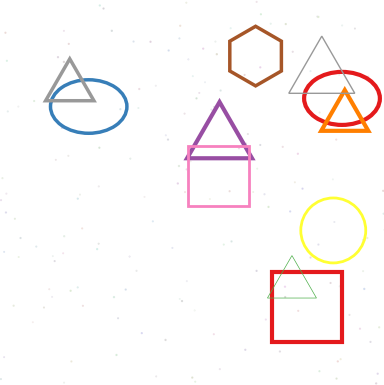[{"shape": "oval", "thickness": 3, "radius": 0.49, "center": [0.888, 0.744]}, {"shape": "square", "thickness": 3, "radius": 0.45, "center": [0.798, 0.203]}, {"shape": "oval", "thickness": 2.5, "radius": 0.5, "center": [0.23, 0.723]}, {"shape": "triangle", "thickness": 0.5, "radius": 0.37, "center": [0.758, 0.263]}, {"shape": "triangle", "thickness": 3, "radius": 0.49, "center": [0.57, 0.638]}, {"shape": "triangle", "thickness": 3, "radius": 0.35, "center": [0.896, 0.695]}, {"shape": "circle", "thickness": 2, "radius": 0.42, "center": [0.866, 0.401]}, {"shape": "hexagon", "thickness": 2.5, "radius": 0.39, "center": [0.664, 0.854]}, {"shape": "square", "thickness": 2, "radius": 0.39, "center": [0.567, 0.543]}, {"shape": "triangle", "thickness": 2.5, "radius": 0.36, "center": [0.181, 0.775]}, {"shape": "triangle", "thickness": 1, "radius": 0.49, "center": [0.836, 0.807]}]